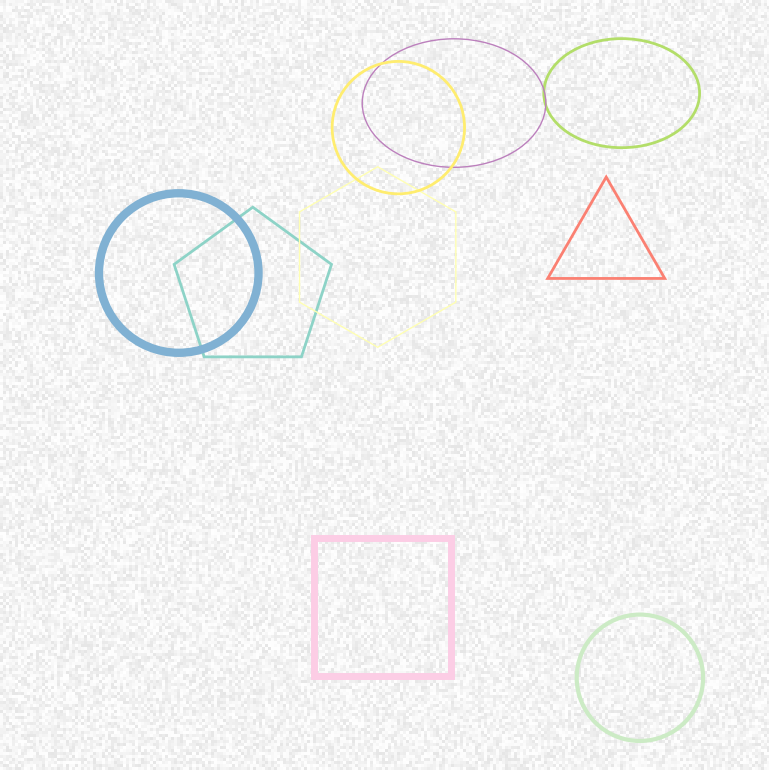[{"shape": "pentagon", "thickness": 1, "radius": 0.54, "center": [0.328, 0.623]}, {"shape": "hexagon", "thickness": 0.5, "radius": 0.59, "center": [0.49, 0.666]}, {"shape": "triangle", "thickness": 1, "radius": 0.44, "center": [0.787, 0.682]}, {"shape": "circle", "thickness": 3, "radius": 0.52, "center": [0.232, 0.645]}, {"shape": "oval", "thickness": 1, "radius": 0.51, "center": [0.807, 0.879]}, {"shape": "square", "thickness": 2.5, "radius": 0.45, "center": [0.497, 0.212]}, {"shape": "oval", "thickness": 0.5, "radius": 0.6, "center": [0.59, 0.866]}, {"shape": "circle", "thickness": 1.5, "radius": 0.41, "center": [0.831, 0.12]}, {"shape": "circle", "thickness": 1, "radius": 0.43, "center": [0.517, 0.834]}]